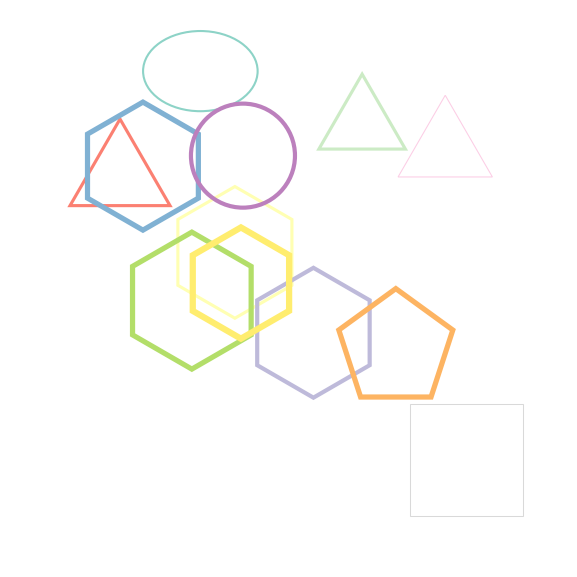[{"shape": "oval", "thickness": 1, "radius": 0.5, "center": [0.347, 0.876]}, {"shape": "hexagon", "thickness": 1.5, "radius": 0.57, "center": [0.407, 0.562]}, {"shape": "hexagon", "thickness": 2, "radius": 0.56, "center": [0.543, 0.423]}, {"shape": "triangle", "thickness": 1.5, "radius": 0.5, "center": [0.208, 0.693]}, {"shape": "hexagon", "thickness": 2.5, "radius": 0.55, "center": [0.248, 0.711]}, {"shape": "pentagon", "thickness": 2.5, "radius": 0.52, "center": [0.685, 0.396]}, {"shape": "hexagon", "thickness": 2.5, "radius": 0.59, "center": [0.332, 0.479]}, {"shape": "triangle", "thickness": 0.5, "radius": 0.47, "center": [0.771, 0.74]}, {"shape": "square", "thickness": 0.5, "radius": 0.49, "center": [0.808, 0.202]}, {"shape": "circle", "thickness": 2, "radius": 0.45, "center": [0.421, 0.73]}, {"shape": "triangle", "thickness": 1.5, "radius": 0.43, "center": [0.627, 0.784]}, {"shape": "hexagon", "thickness": 3, "radius": 0.48, "center": [0.417, 0.509]}]